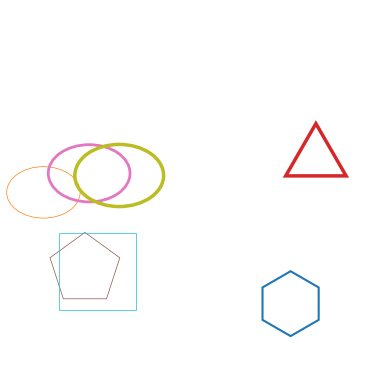[{"shape": "hexagon", "thickness": 1.5, "radius": 0.42, "center": [0.755, 0.211]}, {"shape": "oval", "thickness": 0.5, "radius": 0.48, "center": [0.113, 0.5]}, {"shape": "triangle", "thickness": 2.5, "radius": 0.45, "center": [0.821, 0.588]}, {"shape": "pentagon", "thickness": 0.5, "radius": 0.48, "center": [0.221, 0.301]}, {"shape": "oval", "thickness": 2, "radius": 0.53, "center": [0.232, 0.55]}, {"shape": "oval", "thickness": 2.5, "radius": 0.58, "center": [0.31, 0.544]}, {"shape": "square", "thickness": 0.5, "radius": 0.5, "center": [0.254, 0.294]}]